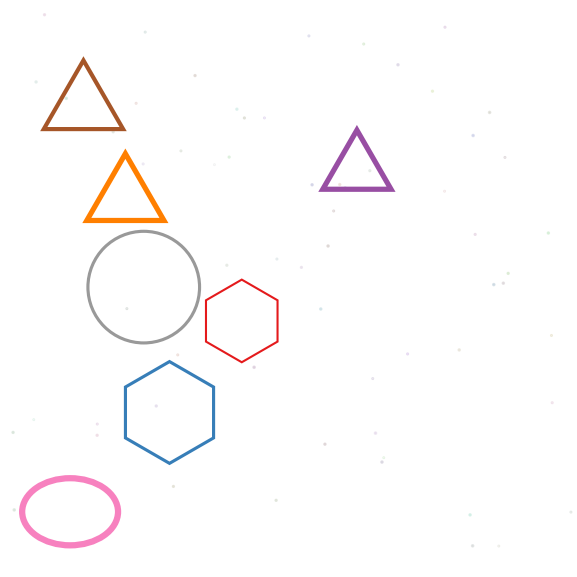[{"shape": "hexagon", "thickness": 1, "radius": 0.36, "center": [0.419, 0.443]}, {"shape": "hexagon", "thickness": 1.5, "radius": 0.44, "center": [0.294, 0.285]}, {"shape": "triangle", "thickness": 2.5, "radius": 0.34, "center": [0.618, 0.706]}, {"shape": "triangle", "thickness": 2.5, "radius": 0.39, "center": [0.217, 0.656]}, {"shape": "triangle", "thickness": 2, "radius": 0.4, "center": [0.144, 0.815]}, {"shape": "oval", "thickness": 3, "radius": 0.42, "center": [0.121, 0.113]}, {"shape": "circle", "thickness": 1.5, "radius": 0.48, "center": [0.249, 0.502]}]